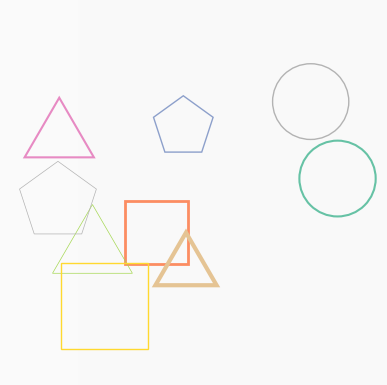[{"shape": "circle", "thickness": 1.5, "radius": 0.49, "center": [0.871, 0.536]}, {"shape": "square", "thickness": 2, "radius": 0.41, "center": [0.405, 0.395]}, {"shape": "pentagon", "thickness": 1, "radius": 0.4, "center": [0.473, 0.67]}, {"shape": "triangle", "thickness": 1.5, "radius": 0.52, "center": [0.153, 0.643]}, {"shape": "triangle", "thickness": 0.5, "radius": 0.6, "center": [0.239, 0.35]}, {"shape": "square", "thickness": 1, "radius": 0.56, "center": [0.27, 0.206]}, {"shape": "triangle", "thickness": 3, "radius": 0.46, "center": [0.48, 0.305]}, {"shape": "pentagon", "thickness": 0.5, "radius": 0.52, "center": [0.15, 0.477]}, {"shape": "circle", "thickness": 1, "radius": 0.49, "center": [0.802, 0.736]}]